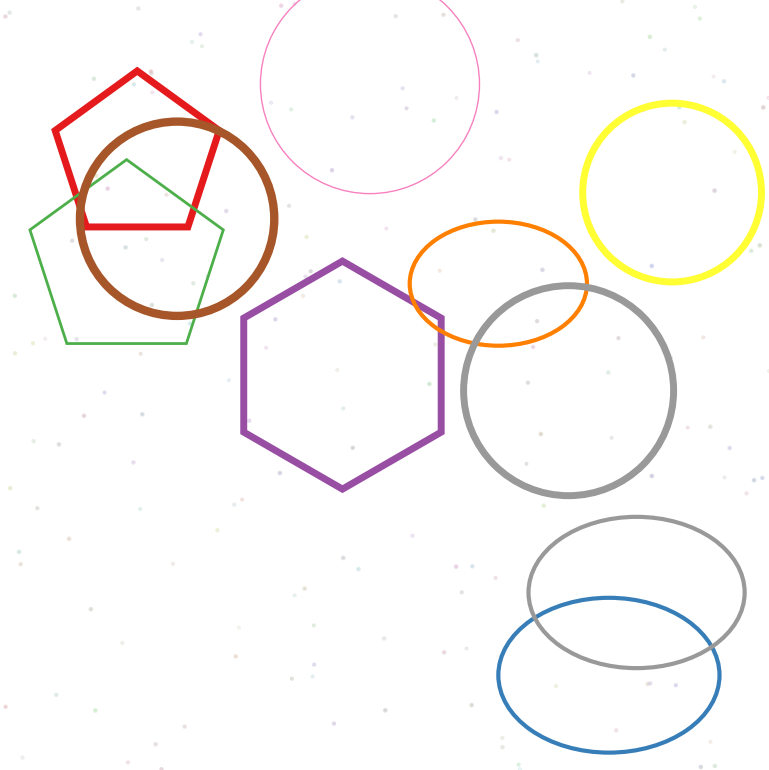[{"shape": "pentagon", "thickness": 2.5, "radius": 0.56, "center": [0.178, 0.796]}, {"shape": "oval", "thickness": 1.5, "radius": 0.72, "center": [0.791, 0.123]}, {"shape": "pentagon", "thickness": 1, "radius": 0.66, "center": [0.164, 0.661]}, {"shape": "hexagon", "thickness": 2.5, "radius": 0.74, "center": [0.445, 0.513]}, {"shape": "oval", "thickness": 1.5, "radius": 0.58, "center": [0.647, 0.632]}, {"shape": "circle", "thickness": 2.5, "radius": 0.58, "center": [0.873, 0.75]}, {"shape": "circle", "thickness": 3, "radius": 0.63, "center": [0.23, 0.716]}, {"shape": "circle", "thickness": 0.5, "radius": 0.71, "center": [0.48, 0.891]}, {"shape": "circle", "thickness": 2.5, "radius": 0.68, "center": [0.738, 0.493]}, {"shape": "oval", "thickness": 1.5, "radius": 0.7, "center": [0.827, 0.231]}]